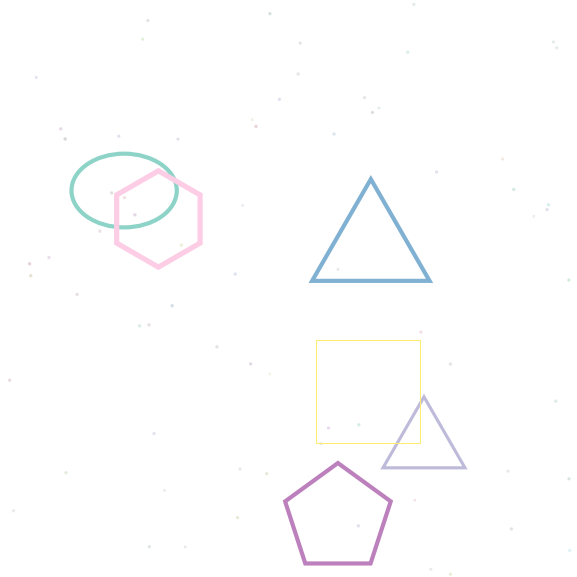[{"shape": "oval", "thickness": 2, "radius": 0.46, "center": [0.215, 0.669]}, {"shape": "triangle", "thickness": 1.5, "radius": 0.41, "center": [0.734, 0.23]}, {"shape": "triangle", "thickness": 2, "radius": 0.59, "center": [0.642, 0.571]}, {"shape": "hexagon", "thickness": 2.5, "radius": 0.42, "center": [0.274, 0.62]}, {"shape": "pentagon", "thickness": 2, "radius": 0.48, "center": [0.585, 0.101]}, {"shape": "square", "thickness": 0.5, "radius": 0.45, "center": [0.637, 0.322]}]